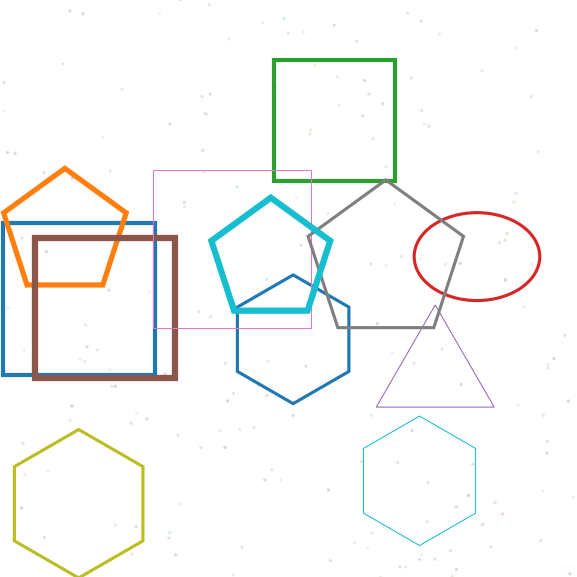[{"shape": "square", "thickness": 2, "radius": 0.66, "center": [0.137, 0.481]}, {"shape": "hexagon", "thickness": 1.5, "radius": 0.56, "center": [0.508, 0.412]}, {"shape": "pentagon", "thickness": 2.5, "radius": 0.56, "center": [0.112, 0.596]}, {"shape": "square", "thickness": 2, "radius": 0.52, "center": [0.58, 0.79]}, {"shape": "oval", "thickness": 1.5, "radius": 0.54, "center": [0.826, 0.555]}, {"shape": "triangle", "thickness": 0.5, "radius": 0.59, "center": [0.754, 0.353]}, {"shape": "square", "thickness": 3, "radius": 0.61, "center": [0.181, 0.466]}, {"shape": "square", "thickness": 0.5, "radius": 0.68, "center": [0.401, 0.569]}, {"shape": "pentagon", "thickness": 1.5, "radius": 0.71, "center": [0.668, 0.546]}, {"shape": "hexagon", "thickness": 1.5, "radius": 0.64, "center": [0.136, 0.127]}, {"shape": "hexagon", "thickness": 0.5, "radius": 0.56, "center": [0.726, 0.167]}, {"shape": "pentagon", "thickness": 3, "radius": 0.54, "center": [0.469, 0.549]}]